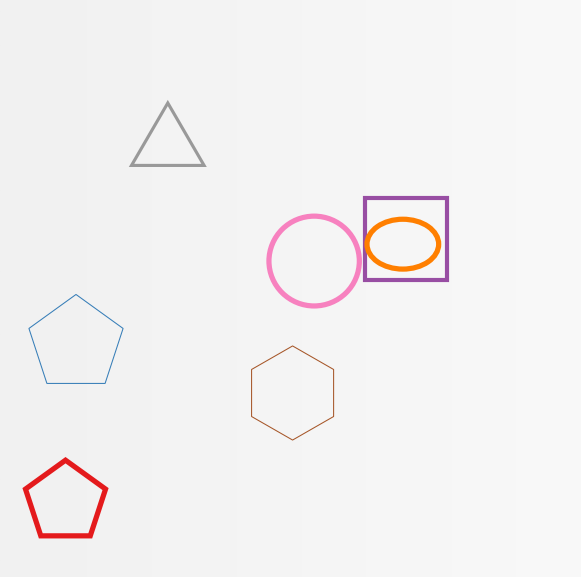[{"shape": "pentagon", "thickness": 2.5, "radius": 0.36, "center": [0.113, 0.13]}, {"shape": "pentagon", "thickness": 0.5, "radius": 0.43, "center": [0.131, 0.404]}, {"shape": "square", "thickness": 2, "radius": 0.35, "center": [0.698, 0.586]}, {"shape": "oval", "thickness": 2.5, "radius": 0.31, "center": [0.693, 0.576]}, {"shape": "hexagon", "thickness": 0.5, "radius": 0.41, "center": [0.503, 0.319]}, {"shape": "circle", "thickness": 2.5, "radius": 0.39, "center": [0.54, 0.547]}, {"shape": "triangle", "thickness": 1.5, "radius": 0.36, "center": [0.289, 0.749]}]